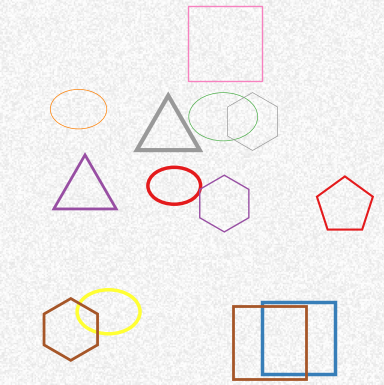[{"shape": "pentagon", "thickness": 1.5, "radius": 0.38, "center": [0.896, 0.465]}, {"shape": "oval", "thickness": 2.5, "radius": 0.34, "center": [0.453, 0.517]}, {"shape": "square", "thickness": 2.5, "radius": 0.47, "center": [0.776, 0.122]}, {"shape": "oval", "thickness": 0.5, "radius": 0.45, "center": [0.58, 0.697]}, {"shape": "triangle", "thickness": 2, "radius": 0.47, "center": [0.221, 0.504]}, {"shape": "hexagon", "thickness": 1, "radius": 0.37, "center": [0.583, 0.471]}, {"shape": "oval", "thickness": 0.5, "radius": 0.37, "center": [0.204, 0.716]}, {"shape": "oval", "thickness": 2.5, "radius": 0.41, "center": [0.282, 0.19]}, {"shape": "hexagon", "thickness": 2, "radius": 0.4, "center": [0.184, 0.144]}, {"shape": "square", "thickness": 2, "radius": 0.48, "center": [0.7, 0.11]}, {"shape": "square", "thickness": 1, "radius": 0.48, "center": [0.585, 0.888]}, {"shape": "hexagon", "thickness": 0.5, "radius": 0.38, "center": [0.656, 0.684]}, {"shape": "triangle", "thickness": 3, "radius": 0.47, "center": [0.437, 0.657]}]